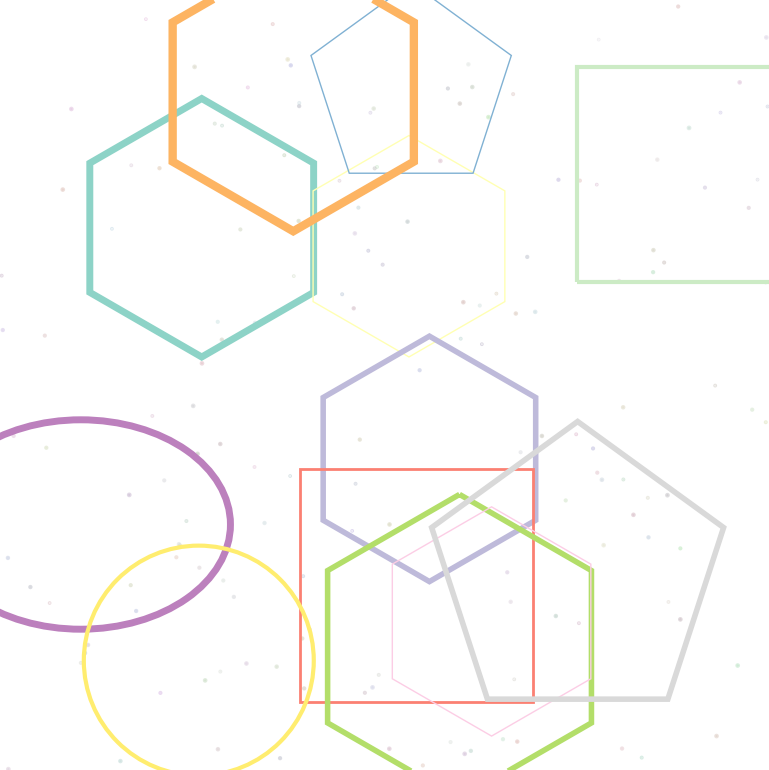[{"shape": "hexagon", "thickness": 2.5, "radius": 0.84, "center": [0.262, 0.704]}, {"shape": "hexagon", "thickness": 0.5, "radius": 0.72, "center": [0.531, 0.68]}, {"shape": "hexagon", "thickness": 2, "radius": 0.8, "center": [0.558, 0.404]}, {"shape": "square", "thickness": 1, "radius": 0.76, "center": [0.541, 0.24]}, {"shape": "pentagon", "thickness": 0.5, "radius": 0.68, "center": [0.534, 0.886]}, {"shape": "hexagon", "thickness": 3, "radius": 0.9, "center": [0.381, 0.881]}, {"shape": "hexagon", "thickness": 2, "radius": 0.99, "center": [0.597, 0.16]}, {"shape": "hexagon", "thickness": 0.5, "radius": 0.74, "center": [0.638, 0.193]}, {"shape": "pentagon", "thickness": 2, "radius": 1.0, "center": [0.75, 0.253]}, {"shape": "oval", "thickness": 2.5, "radius": 0.97, "center": [0.105, 0.319]}, {"shape": "square", "thickness": 1.5, "radius": 0.7, "center": [0.889, 0.773]}, {"shape": "circle", "thickness": 1.5, "radius": 0.75, "center": [0.258, 0.142]}]